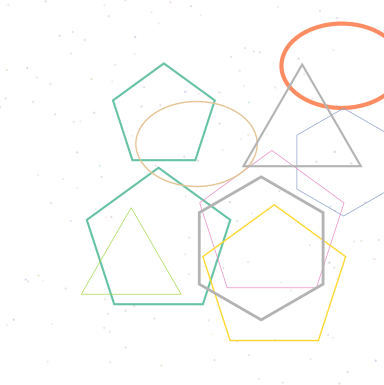[{"shape": "pentagon", "thickness": 1.5, "radius": 0.98, "center": [0.412, 0.368]}, {"shape": "pentagon", "thickness": 1.5, "radius": 0.69, "center": [0.426, 0.696]}, {"shape": "oval", "thickness": 3, "radius": 0.78, "center": [0.888, 0.829]}, {"shape": "hexagon", "thickness": 0.5, "radius": 0.7, "center": [0.892, 0.579]}, {"shape": "pentagon", "thickness": 0.5, "radius": 0.99, "center": [0.706, 0.412]}, {"shape": "triangle", "thickness": 0.5, "radius": 0.75, "center": [0.341, 0.311]}, {"shape": "pentagon", "thickness": 1, "radius": 0.97, "center": [0.712, 0.273]}, {"shape": "oval", "thickness": 1, "radius": 0.79, "center": [0.511, 0.626]}, {"shape": "triangle", "thickness": 1.5, "radius": 0.88, "center": [0.785, 0.656]}, {"shape": "hexagon", "thickness": 2, "radius": 0.93, "center": [0.678, 0.355]}]